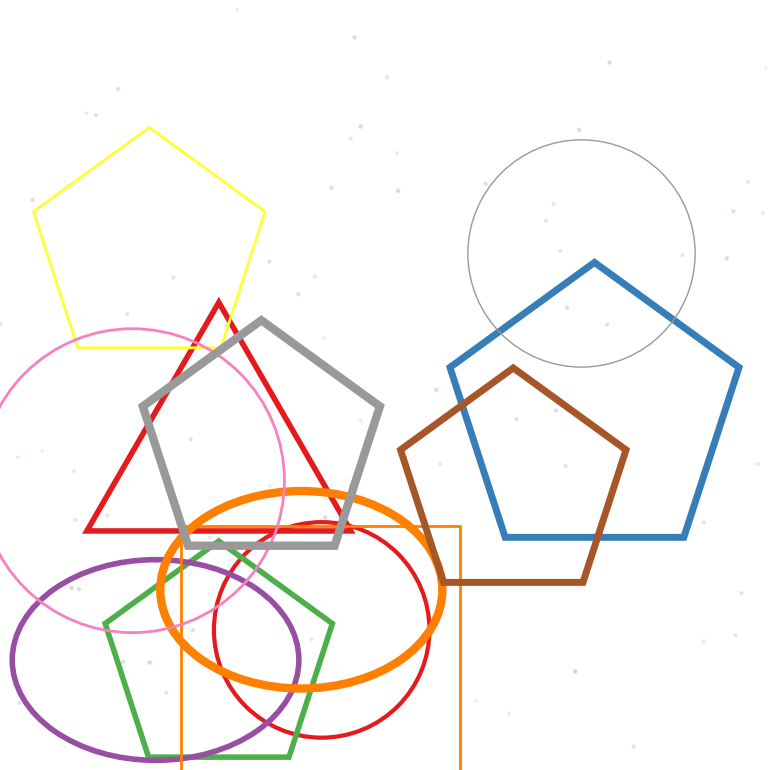[{"shape": "triangle", "thickness": 2, "radius": 0.99, "center": [0.284, 0.409]}, {"shape": "circle", "thickness": 1.5, "radius": 0.7, "center": [0.418, 0.182]}, {"shape": "pentagon", "thickness": 2.5, "radius": 0.99, "center": [0.772, 0.462]}, {"shape": "pentagon", "thickness": 2, "radius": 0.78, "center": [0.284, 0.142]}, {"shape": "oval", "thickness": 2, "radius": 0.93, "center": [0.202, 0.143]}, {"shape": "square", "thickness": 1, "radius": 0.91, "center": [0.417, 0.136]}, {"shape": "oval", "thickness": 3, "radius": 0.92, "center": [0.391, 0.234]}, {"shape": "pentagon", "thickness": 1, "radius": 0.79, "center": [0.194, 0.676]}, {"shape": "pentagon", "thickness": 2.5, "radius": 0.77, "center": [0.667, 0.368]}, {"shape": "circle", "thickness": 1, "radius": 0.99, "center": [0.172, 0.376]}, {"shape": "pentagon", "thickness": 3, "radius": 0.81, "center": [0.339, 0.422]}, {"shape": "circle", "thickness": 0.5, "radius": 0.74, "center": [0.755, 0.671]}]